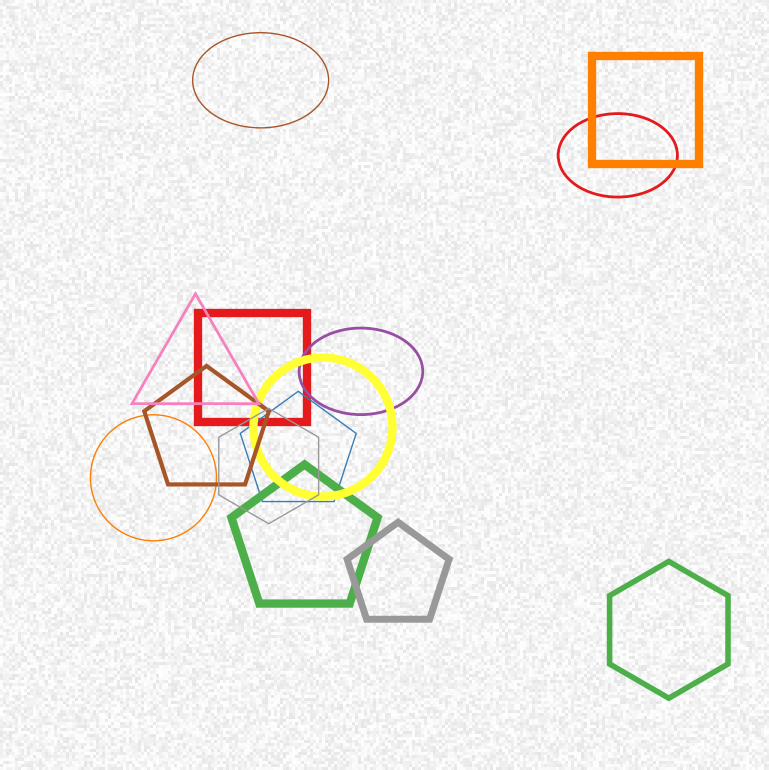[{"shape": "square", "thickness": 3, "radius": 0.35, "center": [0.328, 0.522]}, {"shape": "oval", "thickness": 1, "radius": 0.39, "center": [0.802, 0.798]}, {"shape": "pentagon", "thickness": 0.5, "radius": 0.4, "center": [0.387, 0.413]}, {"shape": "pentagon", "thickness": 3, "radius": 0.5, "center": [0.395, 0.297]}, {"shape": "hexagon", "thickness": 2, "radius": 0.44, "center": [0.869, 0.182]}, {"shape": "oval", "thickness": 1, "radius": 0.4, "center": [0.469, 0.518]}, {"shape": "square", "thickness": 3, "radius": 0.35, "center": [0.839, 0.857]}, {"shape": "circle", "thickness": 0.5, "radius": 0.41, "center": [0.199, 0.379]}, {"shape": "circle", "thickness": 3, "radius": 0.45, "center": [0.419, 0.445]}, {"shape": "oval", "thickness": 0.5, "radius": 0.44, "center": [0.338, 0.896]}, {"shape": "pentagon", "thickness": 1.5, "radius": 0.43, "center": [0.268, 0.44]}, {"shape": "triangle", "thickness": 1, "radius": 0.48, "center": [0.254, 0.523]}, {"shape": "pentagon", "thickness": 2.5, "radius": 0.35, "center": [0.517, 0.252]}, {"shape": "hexagon", "thickness": 0.5, "radius": 0.37, "center": [0.349, 0.395]}]